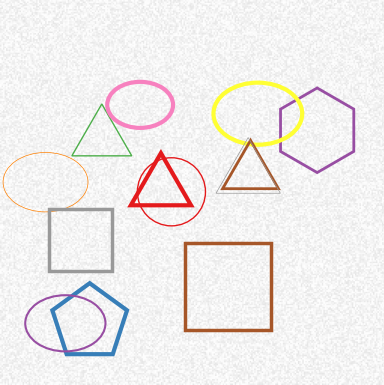[{"shape": "triangle", "thickness": 3, "radius": 0.45, "center": [0.418, 0.512]}, {"shape": "circle", "thickness": 1, "radius": 0.44, "center": [0.445, 0.502]}, {"shape": "pentagon", "thickness": 3, "radius": 0.51, "center": [0.233, 0.162]}, {"shape": "triangle", "thickness": 1, "radius": 0.45, "center": [0.264, 0.64]}, {"shape": "oval", "thickness": 1.5, "radius": 0.52, "center": [0.17, 0.16]}, {"shape": "hexagon", "thickness": 2, "radius": 0.55, "center": [0.824, 0.662]}, {"shape": "oval", "thickness": 0.5, "radius": 0.55, "center": [0.118, 0.527]}, {"shape": "oval", "thickness": 3, "radius": 0.58, "center": [0.67, 0.705]}, {"shape": "square", "thickness": 2.5, "radius": 0.56, "center": [0.592, 0.256]}, {"shape": "triangle", "thickness": 2, "radius": 0.42, "center": [0.651, 0.552]}, {"shape": "oval", "thickness": 3, "radius": 0.43, "center": [0.364, 0.728]}, {"shape": "triangle", "thickness": 0.5, "radius": 0.48, "center": [0.645, 0.546]}, {"shape": "square", "thickness": 2.5, "radius": 0.41, "center": [0.209, 0.377]}]